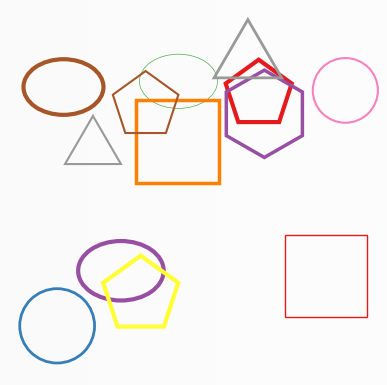[{"shape": "square", "thickness": 1, "radius": 0.53, "center": [0.84, 0.283]}, {"shape": "pentagon", "thickness": 3, "radius": 0.45, "center": [0.668, 0.755]}, {"shape": "circle", "thickness": 2, "radius": 0.48, "center": [0.147, 0.154]}, {"shape": "oval", "thickness": 0.5, "radius": 0.5, "center": [0.461, 0.789]}, {"shape": "hexagon", "thickness": 2.5, "radius": 0.57, "center": [0.682, 0.704]}, {"shape": "oval", "thickness": 3, "radius": 0.55, "center": [0.312, 0.297]}, {"shape": "square", "thickness": 2.5, "radius": 0.53, "center": [0.458, 0.632]}, {"shape": "pentagon", "thickness": 3, "radius": 0.51, "center": [0.363, 0.234]}, {"shape": "pentagon", "thickness": 1.5, "radius": 0.44, "center": [0.376, 0.726]}, {"shape": "oval", "thickness": 3, "radius": 0.52, "center": [0.164, 0.774]}, {"shape": "circle", "thickness": 1.5, "radius": 0.42, "center": [0.891, 0.765]}, {"shape": "triangle", "thickness": 2, "radius": 0.5, "center": [0.64, 0.848]}, {"shape": "triangle", "thickness": 1.5, "radius": 0.42, "center": [0.24, 0.616]}]